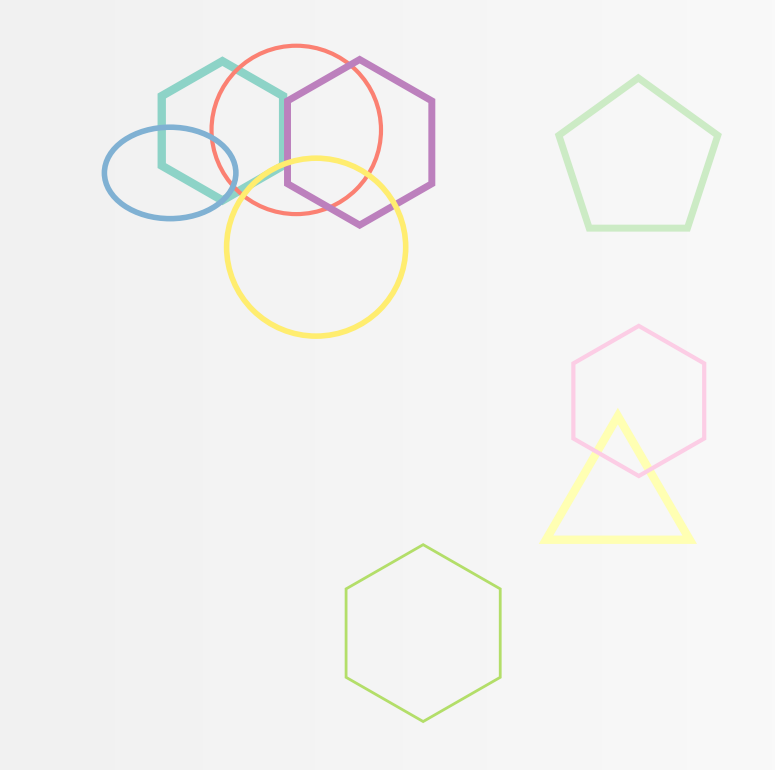[{"shape": "hexagon", "thickness": 3, "radius": 0.45, "center": [0.287, 0.83]}, {"shape": "triangle", "thickness": 3, "radius": 0.54, "center": [0.797, 0.353]}, {"shape": "circle", "thickness": 1.5, "radius": 0.55, "center": [0.382, 0.831]}, {"shape": "oval", "thickness": 2, "radius": 0.42, "center": [0.22, 0.775]}, {"shape": "hexagon", "thickness": 1, "radius": 0.57, "center": [0.546, 0.178]}, {"shape": "hexagon", "thickness": 1.5, "radius": 0.49, "center": [0.824, 0.479]}, {"shape": "hexagon", "thickness": 2.5, "radius": 0.54, "center": [0.464, 0.815]}, {"shape": "pentagon", "thickness": 2.5, "radius": 0.54, "center": [0.824, 0.791]}, {"shape": "circle", "thickness": 2, "radius": 0.58, "center": [0.408, 0.679]}]